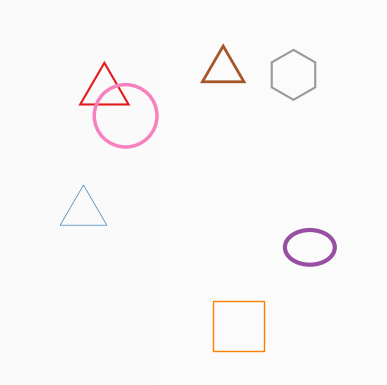[{"shape": "triangle", "thickness": 1.5, "radius": 0.36, "center": [0.269, 0.765]}, {"shape": "triangle", "thickness": 0.5, "radius": 0.35, "center": [0.215, 0.45]}, {"shape": "oval", "thickness": 3, "radius": 0.32, "center": [0.8, 0.358]}, {"shape": "square", "thickness": 1, "radius": 0.33, "center": [0.616, 0.153]}, {"shape": "triangle", "thickness": 2, "radius": 0.31, "center": [0.576, 0.818]}, {"shape": "circle", "thickness": 2.5, "radius": 0.41, "center": [0.324, 0.699]}, {"shape": "hexagon", "thickness": 1.5, "radius": 0.32, "center": [0.757, 0.806]}]